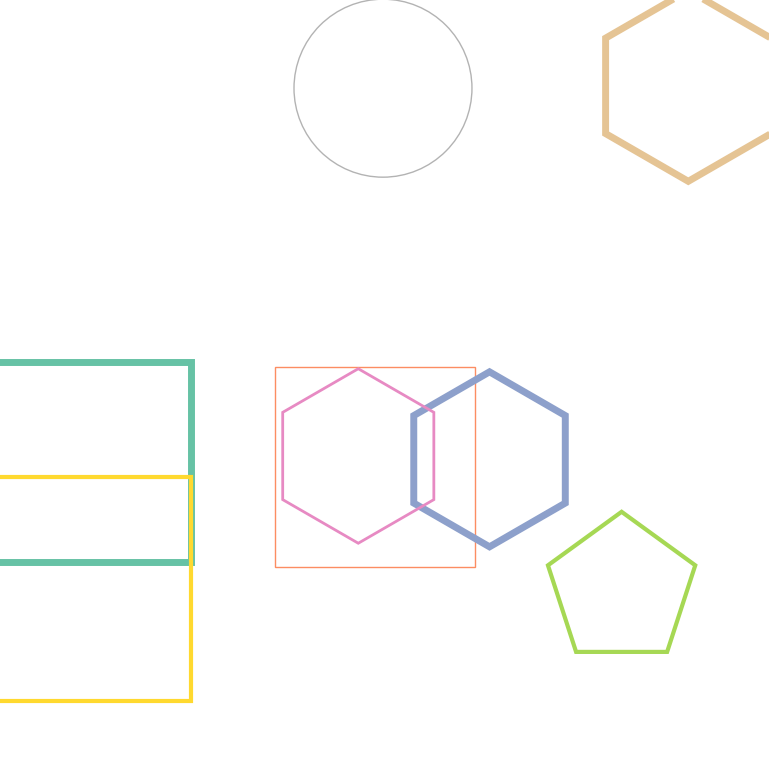[{"shape": "square", "thickness": 2.5, "radius": 0.65, "center": [0.119, 0.4]}, {"shape": "square", "thickness": 0.5, "radius": 0.65, "center": [0.487, 0.394]}, {"shape": "hexagon", "thickness": 2.5, "radius": 0.57, "center": [0.636, 0.403]}, {"shape": "hexagon", "thickness": 1, "radius": 0.57, "center": [0.465, 0.408]}, {"shape": "pentagon", "thickness": 1.5, "radius": 0.5, "center": [0.807, 0.235]}, {"shape": "square", "thickness": 1.5, "radius": 0.73, "center": [0.102, 0.235]}, {"shape": "hexagon", "thickness": 2.5, "radius": 0.62, "center": [0.894, 0.888]}, {"shape": "circle", "thickness": 0.5, "radius": 0.58, "center": [0.497, 0.885]}]